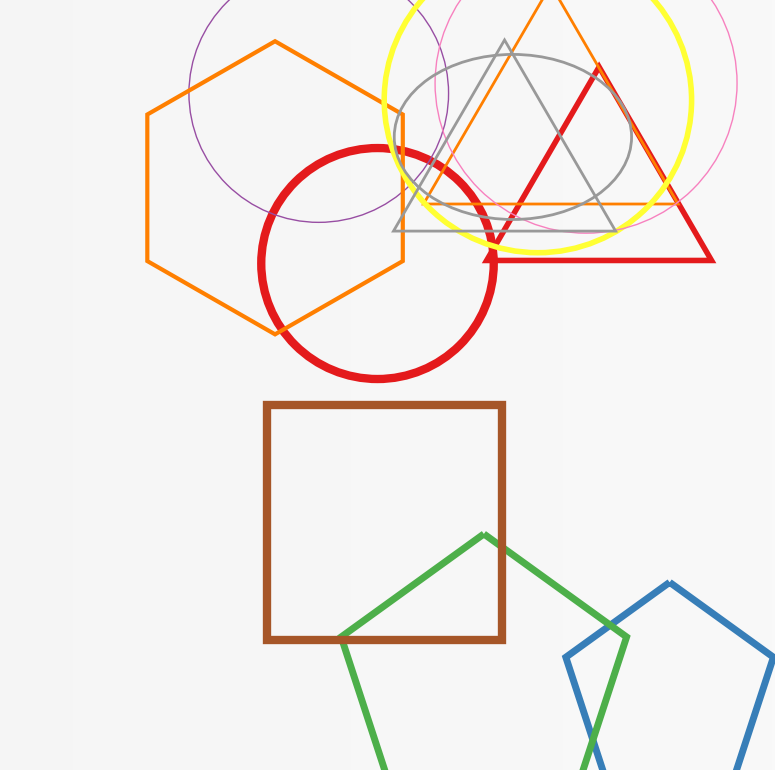[{"shape": "triangle", "thickness": 2, "radius": 0.84, "center": [0.773, 0.746]}, {"shape": "circle", "thickness": 3, "radius": 0.75, "center": [0.487, 0.658]}, {"shape": "pentagon", "thickness": 2.5, "radius": 0.7, "center": [0.864, 0.103]}, {"shape": "pentagon", "thickness": 2.5, "radius": 0.97, "center": [0.624, 0.113]}, {"shape": "circle", "thickness": 0.5, "radius": 0.84, "center": [0.411, 0.879]}, {"shape": "triangle", "thickness": 1, "radius": 0.95, "center": [0.711, 0.83]}, {"shape": "hexagon", "thickness": 1.5, "radius": 0.95, "center": [0.355, 0.756]}, {"shape": "circle", "thickness": 2, "radius": 0.99, "center": [0.694, 0.87]}, {"shape": "square", "thickness": 3, "radius": 0.76, "center": [0.496, 0.322]}, {"shape": "circle", "thickness": 0.5, "radius": 0.97, "center": [0.756, 0.892]}, {"shape": "oval", "thickness": 1, "radius": 0.77, "center": [0.662, 0.822]}, {"shape": "triangle", "thickness": 1, "radius": 0.83, "center": [0.651, 0.783]}]